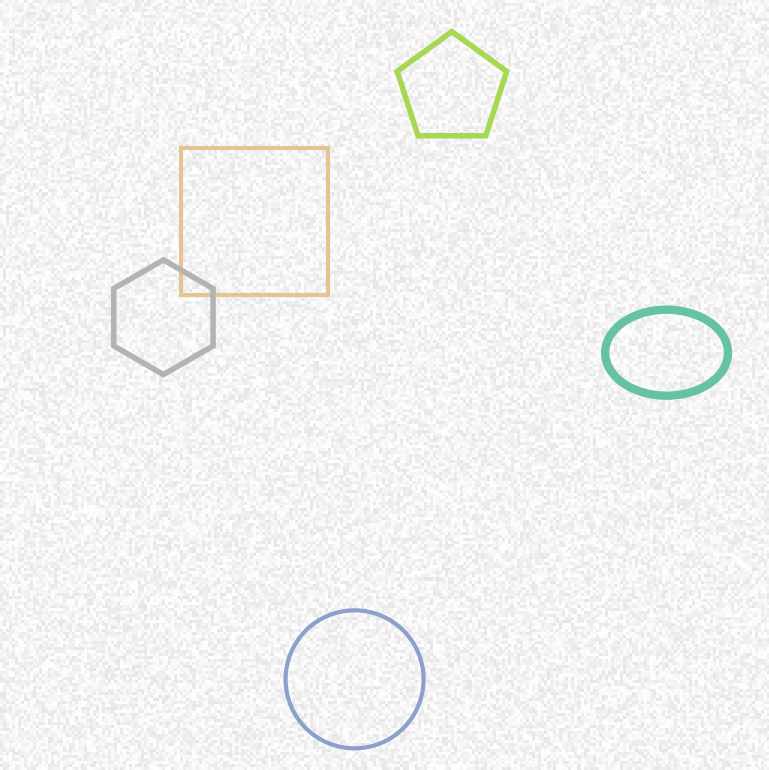[{"shape": "oval", "thickness": 3, "radius": 0.4, "center": [0.866, 0.542]}, {"shape": "circle", "thickness": 1.5, "radius": 0.45, "center": [0.461, 0.118]}, {"shape": "pentagon", "thickness": 2, "radius": 0.37, "center": [0.587, 0.884]}, {"shape": "square", "thickness": 1.5, "radius": 0.48, "center": [0.331, 0.712]}, {"shape": "hexagon", "thickness": 2, "radius": 0.37, "center": [0.212, 0.588]}]